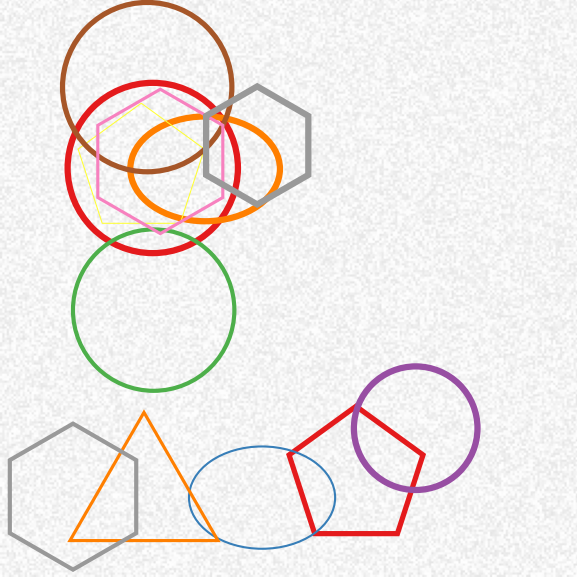[{"shape": "circle", "thickness": 3, "radius": 0.74, "center": [0.265, 0.708]}, {"shape": "pentagon", "thickness": 2.5, "radius": 0.61, "center": [0.617, 0.174]}, {"shape": "oval", "thickness": 1, "radius": 0.63, "center": [0.454, 0.137]}, {"shape": "circle", "thickness": 2, "radius": 0.7, "center": [0.266, 0.462]}, {"shape": "circle", "thickness": 3, "radius": 0.54, "center": [0.72, 0.258]}, {"shape": "oval", "thickness": 3, "radius": 0.65, "center": [0.355, 0.707]}, {"shape": "triangle", "thickness": 1.5, "radius": 0.74, "center": [0.249, 0.137]}, {"shape": "pentagon", "thickness": 0.5, "radius": 0.57, "center": [0.245, 0.705]}, {"shape": "circle", "thickness": 2.5, "radius": 0.73, "center": [0.255, 0.848]}, {"shape": "hexagon", "thickness": 1.5, "radius": 0.62, "center": [0.278, 0.72]}, {"shape": "hexagon", "thickness": 3, "radius": 0.51, "center": [0.445, 0.747]}, {"shape": "hexagon", "thickness": 2, "radius": 0.63, "center": [0.126, 0.139]}]